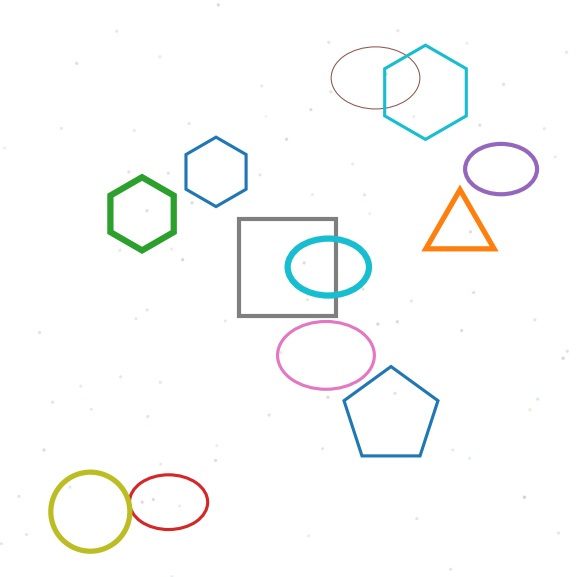[{"shape": "hexagon", "thickness": 1.5, "radius": 0.3, "center": [0.374, 0.701]}, {"shape": "pentagon", "thickness": 1.5, "radius": 0.43, "center": [0.677, 0.279]}, {"shape": "triangle", "thickness": 2.5, "radius": 0.34, "center": [0.796, 0.602]}, {"shape": "hexagon", "thickness": 3, "radius": 0.32, "center": [0.246, 0.629]}, {"shape": "oval", "thickness": 1.5, "radius": 0.34, "center": [0.292, 0.13]}, {"shape": "oval", "thickness": 2, "radius": 0.31, "center": [0.868, 0.706]}, {"shape": "oval", "thickness": 0.5, "radius": 0.38, "center": [0.65, 0.864]}, {"shape": "oval", "thickness": 1.5, "radius": 0.42, "center": [0.564, 0.384]}, {"shape": "square", "thickness": 2, "radius": 0.42, "center": [0.498, 0.537]}, {"shape": "circle", "thickness": 2.5, "radius": 0.34, "center": [0.156, 0.113]}, {"shape": "oval", "thickness": 3, "radius": 0.35, "center": [0.569, 0.537]}, {"shape": "hexagon", "thickness": 1.5, "radius": 0.41, "center": [0.737, 0.839]}]